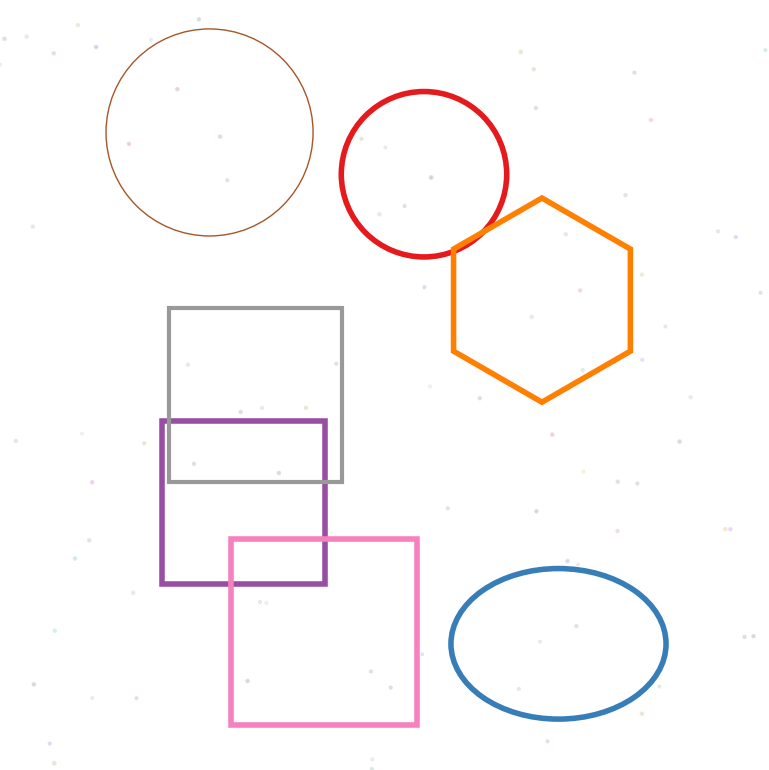[{"shape": "circle", "thickness": 2, "radius": 0.54, "center": [0.551, 0.774]}, {"shape": "oval", "thickness": 2, "radius": 0.7, "center": [0.725, 0.164]}, {"shape": "square", "thickness": 2, "radius": 0.53, "center": [0.316, 0.347]}, {"shape": "hexagon", "thickness": 2, "radius": 0.66, "center": [0.704, 0.61]}, {"shape": "circle", "thickness": 0.5, "radius": 0.67, "center": [0.272, 0.828]}, {"shape": "square", "thickness": 2, "radius": 0.6, "center": [0.421, 0.179]}, {"shape": "square", "thickness": 1.5, "radius": 0.56, "center": [0.332, 0.487]}]